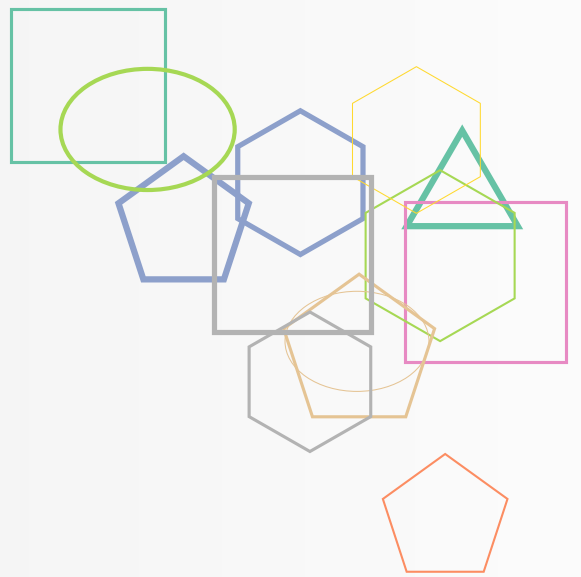[{"shape": "triangle", "thickness": 3, "radius": 0.55, "center": [0.795, 0.663]}, {"shape": "square", "thickness": 1.5, "radius": 0.66, "center": [0.151, 0.851]}, {"shape": "pentagon", "thickness": 1, "radius": 0.56, "center": [0.766, 0.1]}, {"shape": "hexagon", "thickness": 2.5, "radius": 0.62, "center": [0.517, 0.683]}, {"shape": "pentagon", "thickness": 3, "radius": 0.59, "center": [0.316, 0.611]}, {"shape": "square", "thickness": 1.5, "radius": 0.69, "center": [0.835, 0.511]}, {"shape": "hexagon", "thickness": 1, "radius": 0.74, "center": [0.757, 0.556]}, {"shape": "oval", "thickness": 2, "radius": 0.75, "center": [0.254, 0.775]}, {"shape": "hexagon", "thickness": 0.5, "radius": 0.63, "center": [0.716, 0.757]}, {"shape": "pentagon", "thickness": 1.5, "radius": 0.68, "center": [0.618, 0.388]}, {"shape": "oval", "thickness": 0.5, "radius": 0.62, "center": [0.614, 0.408]}, {"shape": "hexagon", "thickness": 1.5, "radius": 0.6, "center": [0.533, 0.338]}, {"shape": "square", "thickness": 2.5, "radius": 0.67, "center": [0.503, 0.558]}]